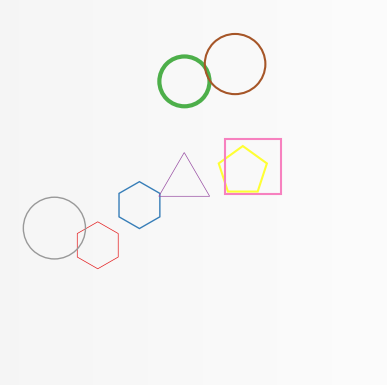[{"shape": "hexagon", "thickness": 0.5, "radius": 0.31, "center": [0.252, 0.363]}, {"shape": "hexagon", "thickness": 1, "radius": 0.3, "center": [0.36, 0.467]}, {"shape": "circle", "thickness": 3, "radius": 0.32, "center": [0.476, 0.789]}, {"shape": "triangle", "thickness": 0.5, "radius": 0.38, "center": [0.475, 0.528]}, {"shape": "pentagon", "thickness": 1.5, "radius": 0.33, "center": [0.627, 0.555]}, {"shape": "circle", "thickness": 1.5, "radius": 0.39, "center": [0.607, 0.834]}, {"shape": "square", "thickness": 1.5, "radius": 0.36, "center": [0.652, 0.568]}, {"shape": "circle", "thickness": 1, "radius": 0.4, "center": [0.14, 0.408]}]